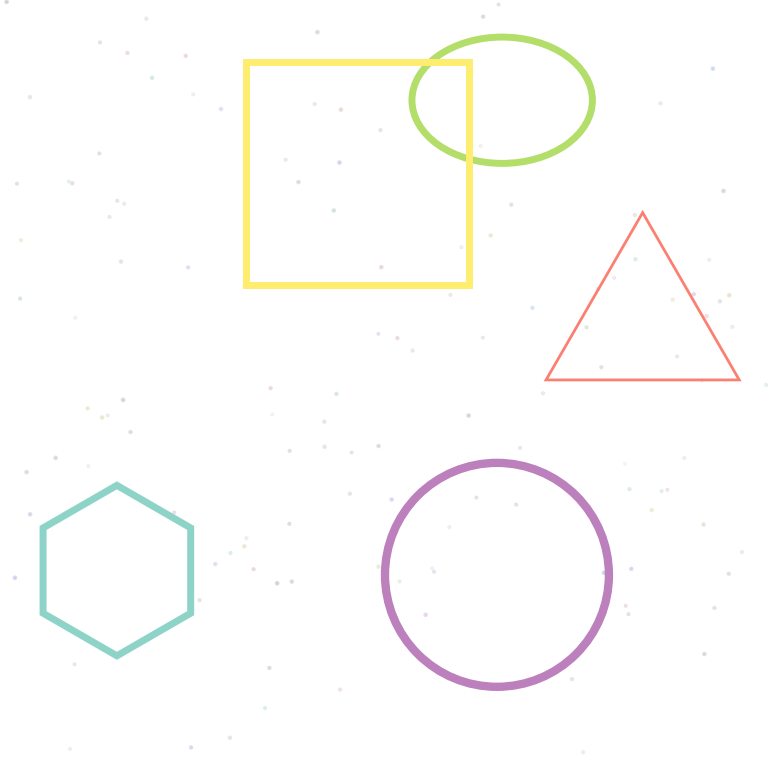[{"shape": "hexagon", "thickness": 2.5, "radius": 0.55, "center": [0.152, 0.259]}, {"shape": "triangle", "thickness": 1, "radius": 0.72, "center": [0.835, 0.579]}, {"shape": "oval", "thickness": 2.5, "radius": 0.59, "center": [0.652, 0.87]}, {"shape": "circle", "thickness": 3, "radius": 0.73, "center": [0.645, 0.253]}, {"shape": "square", "thickness": 2.5, "radius": 0.73, "center": [0.464, 0.774]}]